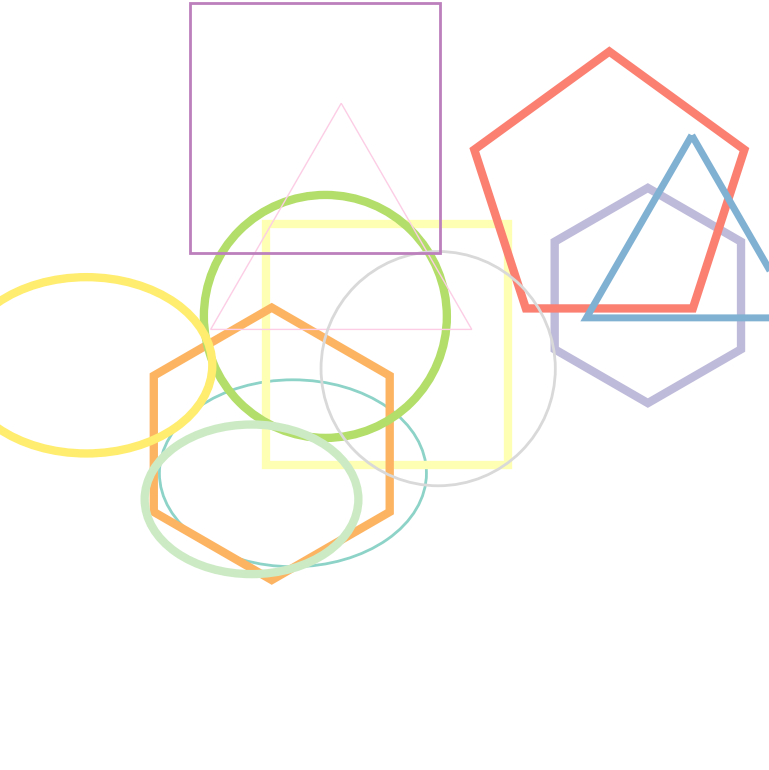[{"shape": "oval", "thickness": 1, "radius": 0.87, "center": [0.38, 0.385]}, {"shape": "square", "thickness": 3, "radius": 0.79, "center": [0.502, 0.553]}, {"shape": "hexagon", "thickness": 3, "radius": 0.7, "center": [0.841, 0.616]}, {"shape": "pentagon", "thickness": 3, "radius": 0.92, "center": [0.791, 0.749]}, {"shape": "triangle", "thickness": 2.5, "radius": 0.79, "center": [0.898, 0.666]}, {"shape": "hexagon", "thickness": 3, "radius": 0.88, "center": [0.353, 0.424]}, {"shape": "circle", "thickness": 3, "radius": 0.79, "center": [0.423, 0.589]}, {"shape": "triangle", "thickness": 0.5, "radius": 0.98, "center": [0.443, 0.67]}, {"shape": "circle", "thickness": 1, "radius": 0.76, "center": [0.569, 0.521]}, {"shape": "square", "thickness": 1, "radius": 0.81, "center": [0.409, 0.834]}, {"shape": "oval", "thickness": 3, "radius": 0.69, "center": [0.327, 0.352]}, {"shape": "oval", "thickness": 3, "radius": 0.82, "center": [0.112, 0.526]}]